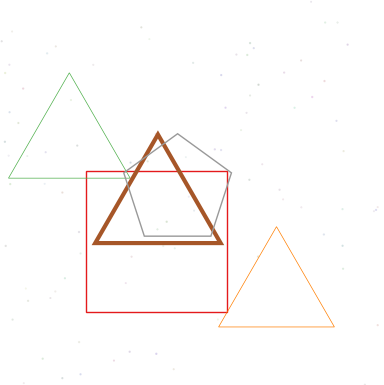[{"shape": "square", "thickness": 1, "radius": 0.91, "center": [0.406, 0.373]}, {"shape": "triangle", "thickness": 0.5, "radius": 0.91, "center": [0.18, 0.628]}, {"shape": "triangle", "thickness": 0.5, "radius": 0.87, "center": [0.718, 0.238]}, {"shape": "triangle", "thickness": 3, "radius": 0.94, "center": [0.41, 0.463]}, {"shape": "pentagon", "thickness": 1, "radius": 0.74, "center": [0.461, 0.506]}]